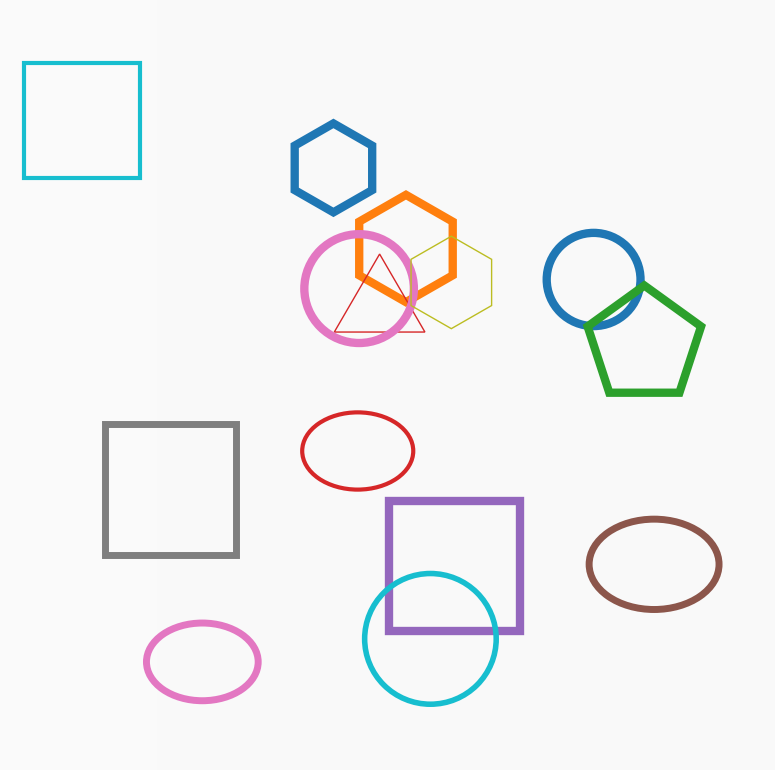[{"shape": "circle", "thickness": 3, "radius": 0.3, "center": [0.766, 0.637]}, {"shape": "hexagon", "thickness": 3, "radius": 0.29, "center": [0.43, 0.782]}, {"shape": "hexagon", "thickness": 3, "radius": 0.35, "center": [0.524, 0.677]}, {"shape": "pentagon", "thickness": 3, "radius": 0.38, "center": [0.831, 0.552]}, {"shape": "triangle", "thickness": 0.5, "radius": 0.34, "center": [0.49, 0.603]}, {"shape": "oval", "thickness": 1.5, "radius": 0.36, "center": [0.462, 0.414]}, {"shape": "square", "thickness": 3, "radius": 0.42, "center": [0.587, 0.265]}, {"shape": "oval", "thickness": 2.5, "radius": 0.42, "center": [0.844, 0.267]}, {"shape": "oval", "thickness": 2.5, "radius": 0.36, "center": [0.261, 0.14]}, {"shape": "circle", "thickness": 3, "radius": 0.35, "center": [0.463, 0.625]}, {"shape": "square", "thickness": 2.5, "radius": 0.42, "center": [0.22, 0.364]}, {"shape": "hexagon", "thickness": 0.5, "radius": 0.3, "center": [0.582, 0.633]}, {"shape": "circle", "thickness": 2, "radius": 0.42, "center": [0.555, 0.17]}, {"shape": "square", "thickness": 1.5, "radius": 0.37, "center": [0.106, 0.844]}]